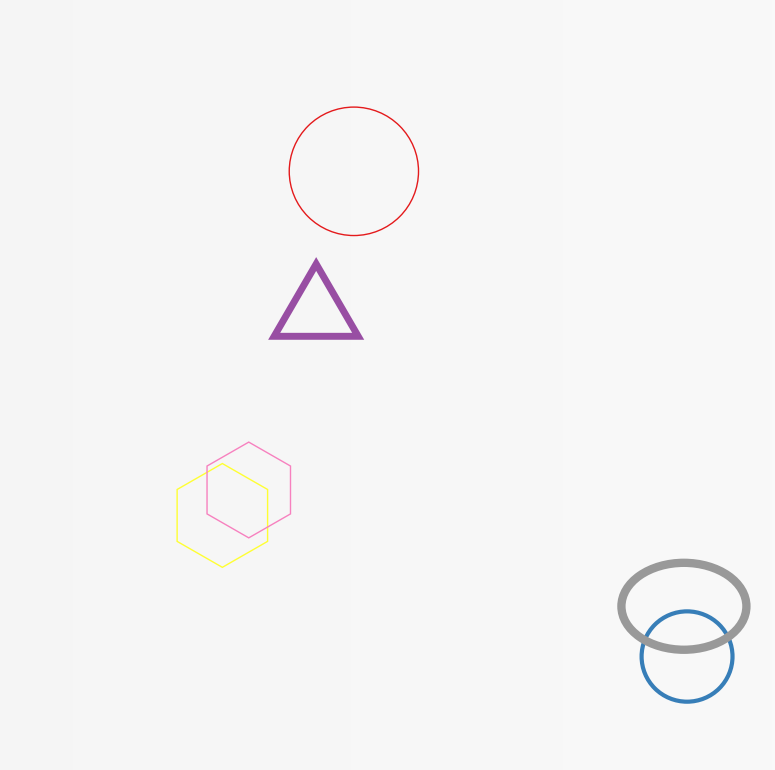[{"shape": "circle", "thickness": 0.5, "radius": 0.42, "center": [0.457, 0.778]}, {"shape": "circle", "thickness": 1.5, "radius": 0.29, "center": [0.887, 0.147]}, {"shape": "triangle", "thickness": 2.5, "radius": 0.31, "center": [0.408, 0.595]}, {"shape": "hexagon", "thickness": 0.5, "radius": 0.34, "center": [0.287, 0.331]}, {"shape": "hexagon", "thickness": 0.5, "radius": 0.31, "center": [0.321, 0.364]}, {"shape": "oval", "thickness": 3, "radius": 0.4, "center": [0.882, 0.213]}]